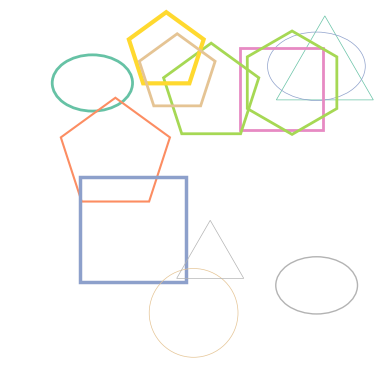[{"shape": "triangle", "thickness": 0.5, "radius": 0.73, "center": [0.844, 0.813]}, {"shape": "oval", "thickness": 2, "radius": 0.52, "center": [0.24, 0.784]}, {"shape": "pentagon", "thickness": 1.5, "radius": 0.74, "center": [0.3, 0.597]}, {"shape": "square", "thickness": 2.5, "radius": 0.68, "center": [0.345, 0.405]}, {"shape": "oval", "thickness": 0.5, "radius": 0.63, "center": [0.822, 0.828]}, {"shape": "square", "thickness": 2, "radius": 0.53, "center": [0.731, 0.769]}, {"shape": "hexagon", "thickness": 2, "radius": 0.67, "center": [0.759, 0.785]}, {"shape": "pentagon", "thickness": 2, "radius": 0.65, "center": [0.549, 0.758]}, {"shape": "pentagon", "thickness": 3, "radius": 0.51, "center": [0.432, 0.866]}, {"shape": "pentagon", "thickness": 2, "radius": 0.52, "center": [0.46, 0.809]}, {"shape": "circle", "thickness": 0.5, "radius": 0.58, "center": [0.503, 0.187]}, {"shape": "oval", "thickness": 1, "radius": 0.53, "center": [0.822, 0.259]}, {"shape": "triangle", "thickness": 0.5, "radius": 0.5, "center": [0.546, 0.327]}]